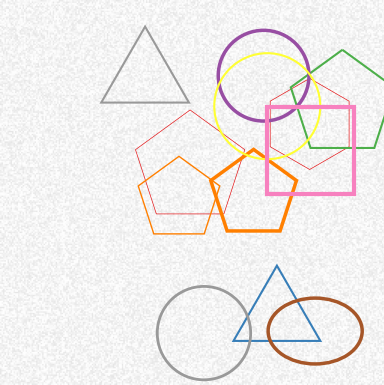[{"shape": "hexagon", "thickness": 0.5, "radius": 0.59, "center": [0.804, 0.678]}, {"shape": "pentagon", "thickness": 0.5, "radius": 0.75, "center": [0.494, 0.565]}, {"shape": "triangle", "thickness": 1.5, "radius": 0.65, "center": [0.719, 0.18]}, {"shape": "pentagon", "thickness": 1.5, "radius": 0.7, "center": [0.889, 0.73]}, {"shape": "circle", "thickness": 2.5, "radius": 0.59, "center": [0.685, 0.803]}, {"shape": "pentagon", "thickness": 1, "radius": 0.56, "center": [0.465, 0.483]}, {"shape": "pentagon", "thickness": 2.5, "radius": 0.59, "center": [0.659, 0.495]}, {"shape": "circle", "thickness": 1.5, "radius": 0.69, "center": [0.694, 0.724]}, {"shape": "oval", "thickness": 2.5, "radius": 0.61, "center": [0.819, 0.14]}, {"shape": "square", "thickness": 3, "radius": 0.56, "center": [0.807, 0.609]}, {"shape": "circle", "thickness": 2, "radius": 0.61, "center": [0.53, 0.135]}, {"shape": "triangle", "thickness": 1.5, "radius": 0.66, "center": [0.377, 0.799]}]